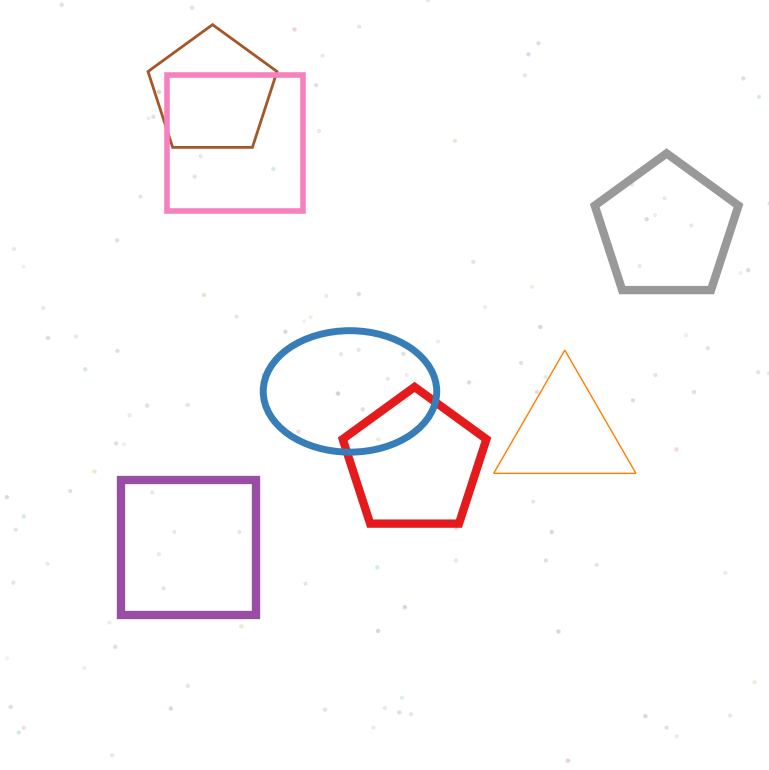[{"shape": "pentagon", "thickness": 3, "radius": 0.49, "center": [0.538, 0.399]}, {"shape": "oval", "thickness": 2.5, "radius": 0.56, "center": [0.455, 0.492]}, {"shape": "square", "thickness": 3, "radius": 0.44, "center": [0.245, 0.289]}, {"shape": "triangle", "thickness": 0.5, "radius": 0.53, "center": [0.734, 0.439]}, {"shape": "pentagon", "thickness": 1, "radius": 0.44, "center": [0.276, 0.88]}, {"shape": "square", "thickness": 2, "radius": 0.44, "center": [0.305, 0.814]}, {"shape": "pentagon", "thickness": 3, "radius": 0.49, "center": [0.866, 0.703]}]